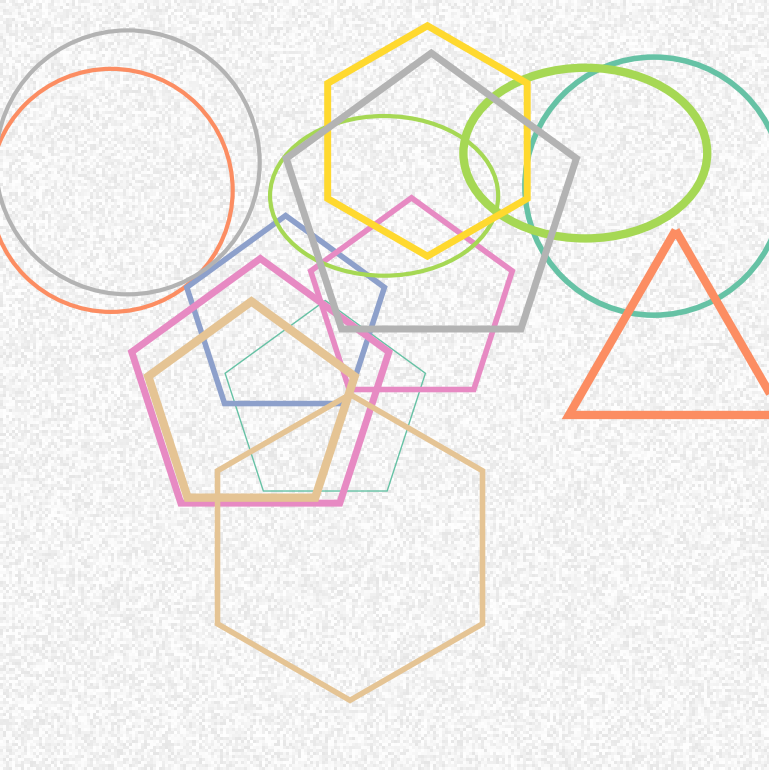[{"shape": "circle", "thickness": 2, "radius": 0.84, "center": [0.849, 0.758]}, {"shape": "pentagon", "thickness": 0.5, "radius": 0.68, "center": [0.422, 0.473]}, {"shape": "circle", "thickness": 1.5, "radius": 0.79, "center": [0.144, 0.753]}, {"shape": "triangle", "thickness": 3, "radius": 0.8, "center": [0.877, 0.541]}, {"shape": "pentagon", "thickness": 2, "radius": 0.67, "center": [0.371, 0.585]}, {"shape": "pentagon", "thickness": 2.5, "radius": 0.88, "center": [0.338, 0.489]}, {"shape": "pentagon", "thickness": 2, "radius": 0.69, "center": [0.534, 0.605]}, {"shape": "oval", "thickness": 1.5, "radius": 0.74, "center": [0.499, 0.746]}, {"shape": "oval", "thickness": 3, "radius": 0.79, "center": [0.76, 0.801]}, {"shape": "hexagon", "thickness": 2.5, "radius": 0.75, "center": [0.555, 0.817]}, {"shape": "pentagon", "thickness": 3, "radius": 0.7, "center": [0.327, 0.468]}, {"shape": "hexagon", "thickness": 2, "radius": 0.99, "center": [0.455, 0.289]}, {"shape": "circle", "thickness": 1.5, "radius": 0.86, "center": [0.166, 0.789]}, {"shape": "pentagon", "thickness": 2.5, "radius": 0.99, "center": [0.56, 0.733]}]